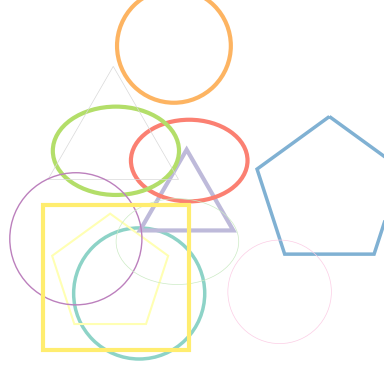[{"shape": "circle", "thickness": 2.5, "radius": 0.85, "center": [0.362, 0.238]}, {"shape": "pentagon", "thickness": 1.5, "radius": 0.79, "center": [0.286, 0.287]}, {"shape": "triangle", "thickness": 3, "radius": 0.7, "center": [0.485, 0.471]}, {"shape": "oval", "thickness": 3, "radius": 0.76, "center": [0.491, 0.583]}, {"shape": "pentagon", "thickness": 2.5, "radius": 0.99, "center": [0.856, 0.5]}, {"shape": "circle", "thickness": 3, "radius": 0.74, "center": [0.452, 0.881]}, {"shape": "oval", "thickness": 3, "radius": 0.82, "center": [0.301, 0.608]}, {"shape": "circle", "thickness": 0.5, "radius": 0.67, "center": [0.726, 0.242]}, {"shape": "triangle", "thickness": 0.5, "radius": 0.98, "center": [0.294, 0.632]}, {"shape": "circle", "thickness": 1, "radius": 0.86, "center": [0.197, 0.38]}, {"shape": "oval", "thickness": 0.5, "radius": 0.8, "center": [0.461, 0.372]}, {"shape": "square", "thickness": 3, "radius": 0.94, "center": [0.301, 0.28]}]